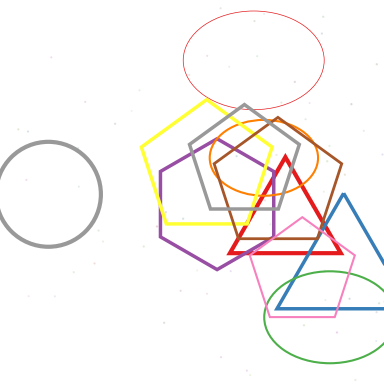[{"shape": "oval", "thickness": 0.5, "radius": 0.92, "center": [0.659, 0.843]}, {"shape": "triangle", "thickness": 3, "radius": 0.83, "center": [0.741, 0.426]}, {"shape": "triangle", "thickness": 2.5, "radius": 1.0, "center": [0.893, 0.298]}, {"shape": "oval", "thickness": 1.5, "radius": 0.85, "center": [0.857, 0.176]}, {"shape": "hexagon", "thickness": 2.5, "radius": 0.85, "center": [0.564, 0.47]}, {"shape": "oval", "thickness": 1.5, "radius": 0.7, "center": [0.685, 0.59]}, {"shape": "pentagon", "thickness": 2.5, "radius": 0.89, "center": [0.537, 0.563]}, {"shape": "pentagon", "thickness": 2, "radius": 0.87, "center": [0.722, 0.521]}, {"shape": "pentagon", "thickness": 1.5, "radius": 0.72, "center": [0.785, 0.292]}, {"shape": "pentagon", "thickness": 2.5, "radius": 0.75, "center": [0.635, 0.578]}, {"shape": "circle", "thickness": 3, "radius": 0.68, "center": [0.126, 0.495]}]